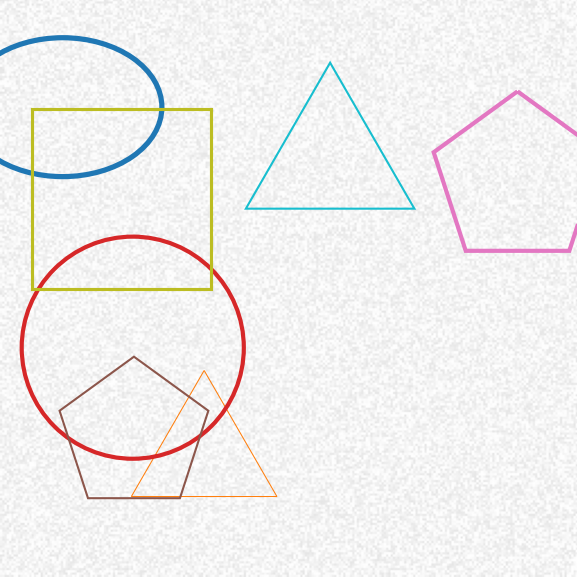[{"shape": "oval", "thickness": 2.5, "radius": 0.86, "center": [0.108, 0.814]}, {"shape": "triangle", "thickness": 0.5, "radius": 0.73, "center": [0.353, 0.212]}, {"shape": "circle", "thickness": 2, "radius": 0.96, "center": [0.23, 0.397]}, {"shape": "pentagon", "thickness": 1, "radius": 0.68, "center": [0.232, 0.246]}, {"shape": "pentagon", "thickness": 2, "radius": 0.76, "center": [0.896, 0.688]}, {"shape": "square", "thickness": 1.5, "radius": 0.78, "center": [0.211, 0.654]}, {"shape": "triangle", "thickness": 1, "radius": 0.84, "center": [0.572, 0.722]}]